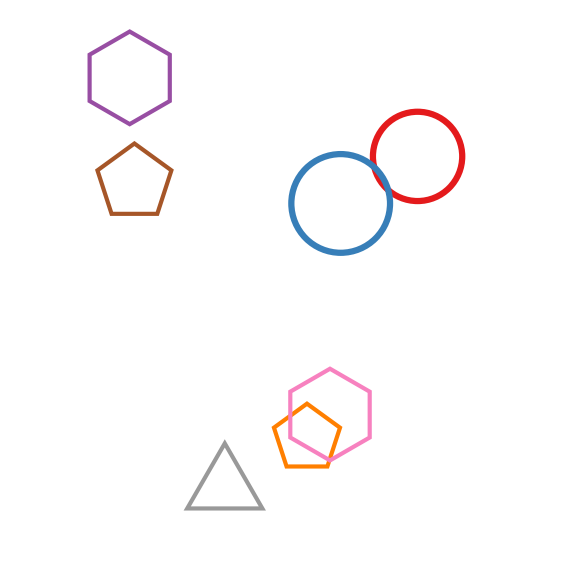[{"shape": "circle", "thickness": 3, "radius": 0.39, "center": [0.723, 0.728]}, {"shape": "circle", "thickness": 3, "radius": 0.43, "center": [0.59, 0.647]}, {"shape": "hexagon", "thickness": 2, "radius": 0.4, "center": [0.225, 0.864]}, {"shape": "pentagon", "thickness": 2, "radius": 0.3, "center": [0.532, 0.24]}, {"shape": "pentagon", "thickness": 2, "radius": 0.34, "center": [0.233, 0.683]}, {"shape": "hexagon", "thickness": 2, "radius": 0.4, "center": [0.571, 0.281]}, {"shape": "triangle", "thickness": 2, "radius": 0.38, "center": [0.389, 0.156]}]